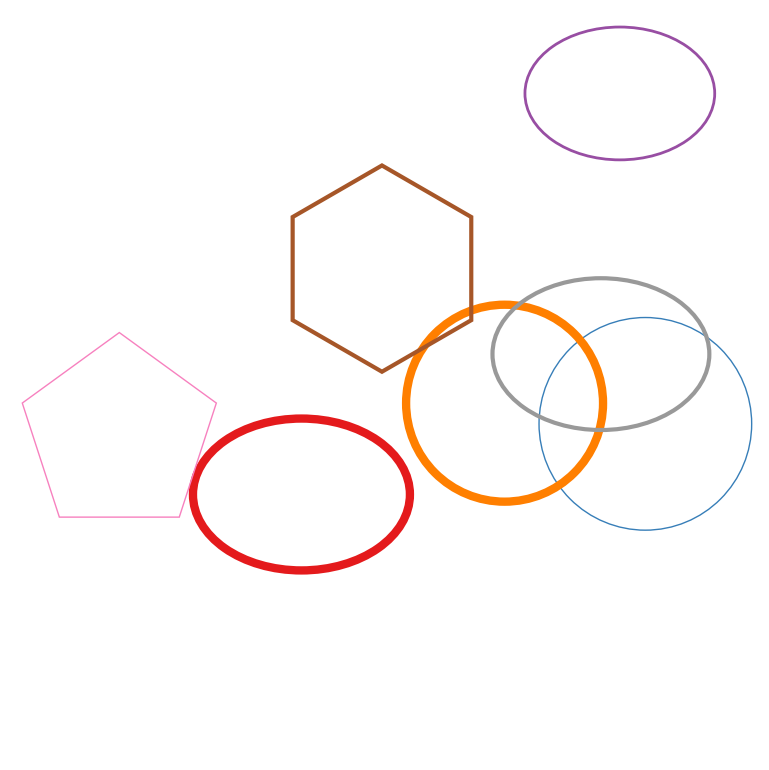[{"shape": "oval", "thickness": 3, "radius": 0.7, "center": [0.391, 0.358]}, {"shape": "circle", "thickness": 0.5, "radius": 0.69, "center": [0.838, 0.45]}, {"shape": "oval", "thickness": 1, "radius": 0.62, "center": [0.805, 0.879]}, {"shape": "circle", "thickness": 3, "radius": 0.64, "center": [0.655, 0.476]}, {"shape": "hexagon", "thickness": 1.5, "radius": 0.67, "center": [0.496, 0.651]}, {"shape": "pentagon", "thickness": 0.5, "radius": 0.66, "center": [0.155, 0.436]}, {"shape": "oval", "thickness": 1.5, "radius": 0.7, "center": [0.78, 0.54]}]